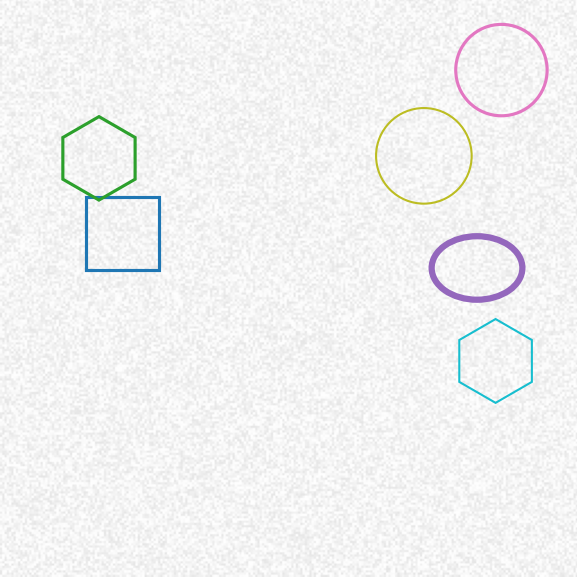[{"shape": "square", "thickness": 1.5, "radius": 0.32, "center": [0.212, 0.595]}, {"shape": "hexagon", "thickness": 1.5, "radius": 0.36, "center": [0.171, 0.725]}, {"shape": "oval", "thickness": 3, "radius": 0.39, "center": [0.826, 0.535]}, {"shape": "circle", "thickness": 1.5, "radius": 0.4, "center": [0.868, 0.878]}, {"shape": "circle", "thickness": 1, "radius": 0.41, "center": [0.734, 0.729]}, {"shape": "hexagon", "thickness": 1, "radius": 0.36, "center": [0.858, 0.374]}]